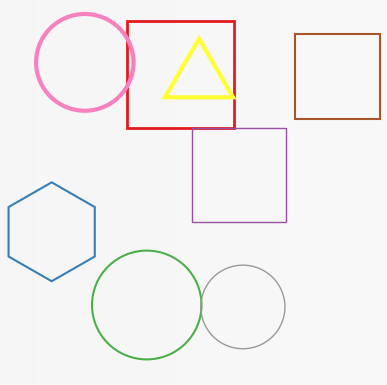[{"shape": "square", "thickness": 2, "radius": 0.69, "center": [0.465, 0.807]}, {"shape": "hexagon", "thickness": 1.5, "radius": 0.64, "center": [0.133, 0.398]}, {"shape": "circle", "thickness": 1.5, "radius": 0.71, "center": [0.379, 0.208]}, {"shape": "square", "thickness": 1, "radius": 0.61, "center": [0.617, 0.544]}, {"shape": "triangle", "thickness": 3, "radius": 0.51, "center": [0.514, 0.798]}, {"shape": "square", "thickness": 1.5, "radius": 0.55, "center": [0.871, 0.801]}, {"shape": "circle", "thickness": 3, "radius": 0.63, "center": [0.219, 0.838]}, {"shape": "circle", "thickness": 1, "radius": 0.54, "center": [0.627, 0.203]}]